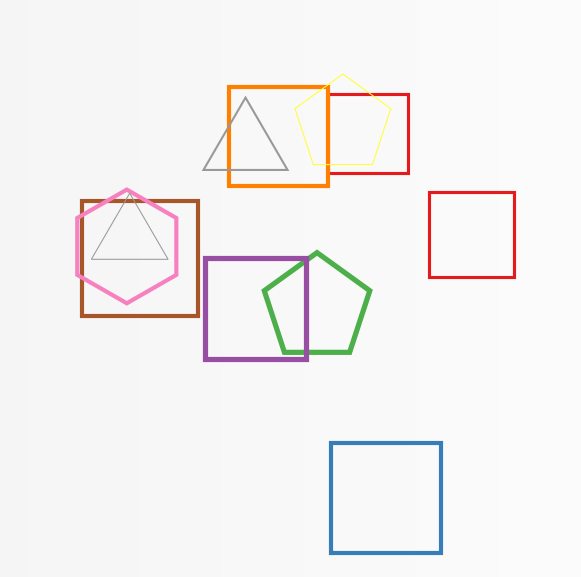[{"shape": "square", "thickness": 1.5, "radius": 0.34, "center": [0.633, 0.767]}, {"shape": "square", "thickness": 1.5, "radius": 0.36, "center": [0.811, 0.593]}, {"shape": "square", "thickness": 2, "radius": 0.48, "center": [0.664, 0.137]}, {"shape": "pentagon", "thickness": 2.5, "radius": 0.48, "center": [0.545, 0.466]}, {"shape": "square", "thickness": 2.5, "radius": 0.44, "center": [0.439, 0.465]}, {"shape": "square", "thickness": 2, "radius": 0.43, "center": [0.479, 0.763]}, {"shape": "pentagon", "thickness": 0.5, "radius": 0.43, "center": [0.59, 0.784]}, {"shape": "square", "thickness": 2, "radius": 0.5, "center": [0.24, 0.552]}, {"shape": "hexagon", "thickness": 2, "radius": 0.49, "center": [0.218, 0.572]}, {"shape": "triangle", "thickness": 0.5, "radius": 0.38, "center": [0.223, 0.588]}, {"shape": "triangle", "thickness": 1, "radius": 0.42, "center": [0.422, 0.747]}]